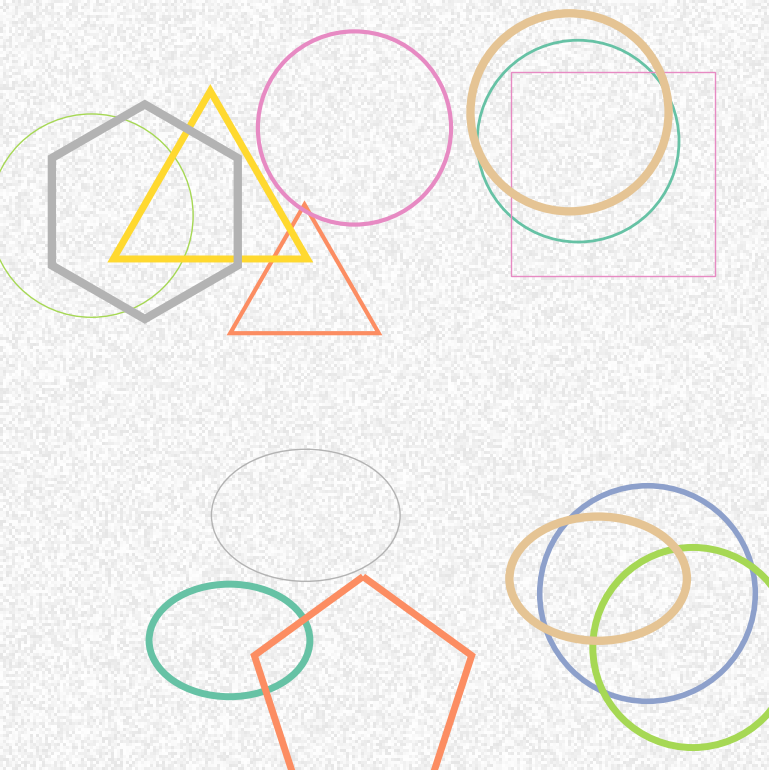[{"shape": "oval", "thickness": 2.5, "radius": 0.52, "center": [0.298, 0.168]}, {"shape": "circle", "thickness": 1, "radius": 0.66, "center": [0.751, 0.817]}, {"shape": "triangle", "thickness": 1.5, "radius": 0.56, "center": [0.395, 0.623]}, {"shape": "pentagon", "thickness": 2.5, "radius": 0.74, "center": [0.471, 0.103]}, {"shape": "circle", "thickness": 2, "radius": 0.7, "center": [0.841, 0.229]}, {"shape": "circle", "thickness": 1.5, "radius": 0.63, "center": [0.46, 0.834]}, {"shape": "square", "thickness": 0.5, "radius": 0.66, "center": [0.796, 0.774]}, {"shape": "circle", "thickness": 2.5, "radius": 0.65, "center": [0.9, 0.159]}, {"shape": "circle", "thickness": 0.5, "radius": 0.66, "center": [0.119, 0.72]}, {"shape": "triangle", "thickness": 2.5, "radius": 0.73, "center": [0.273, 0.736]}, {"shape": "oval", "thickness": 3, "radius": 0.58, "center": [0.777, 0.248]}, {"shape": "circle", "thickness": 3, "radius": 0.64, "center": [0.74, 0.854]}, {"shape": "hexagon", "thickness": 3, "radius": 0.7, "center": [0.188, 0.725]}, {"shape": "oval", "thickness": 0.5, "radius": 0.61, "center": [0.397, 0.331]}]